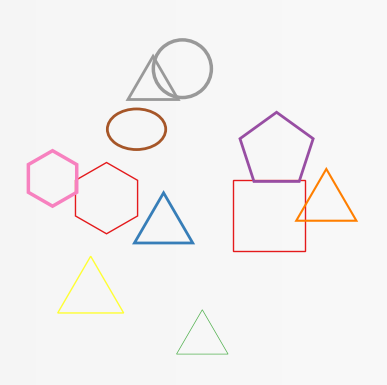[{"shape": "square", "thickness": 1, "radius": 0.46, "center": [0.695, 0.44]}, {"shape": "hexagon", "thickness": 1, "radius": 0.46, "center": [0.275, 0.485]}, {"shape": "triangle", "thickness": 2, "radius": 0.43, "center": [0.422, 0.412]}, {"shape": "triangle", "thickness": 0.5, "radius": 0.38, "center": [0.522, 0.119]}, {"shape": "pentagon", "thickness": 2, "radius": 0.5, "center": [0.714, 0.609]}, {"shape": "triangle", "thickness": 1.5, "radius": 0.45, "center": [0.842, 0.471]}, {"shape": "triangle", "thickness": 1, "radius": 0.49, "center": [0.234, 0.236]}, {"shape": "oval", "thickness": 2, "radius": 0.38, "center": [0.352, 0.664]}, {"shape": "hexagon", "thickness": 2.5, "radius": 0.36, "center": [0.136, 0.537]}, {"shape": "circle", "thickness": 2.5, "radius": 0.37, "center": [0.471, 0.822]}, {"shape": "triangle", "thickness": 2, "radius": 0.37, "center": [0.395, 0.779]}]